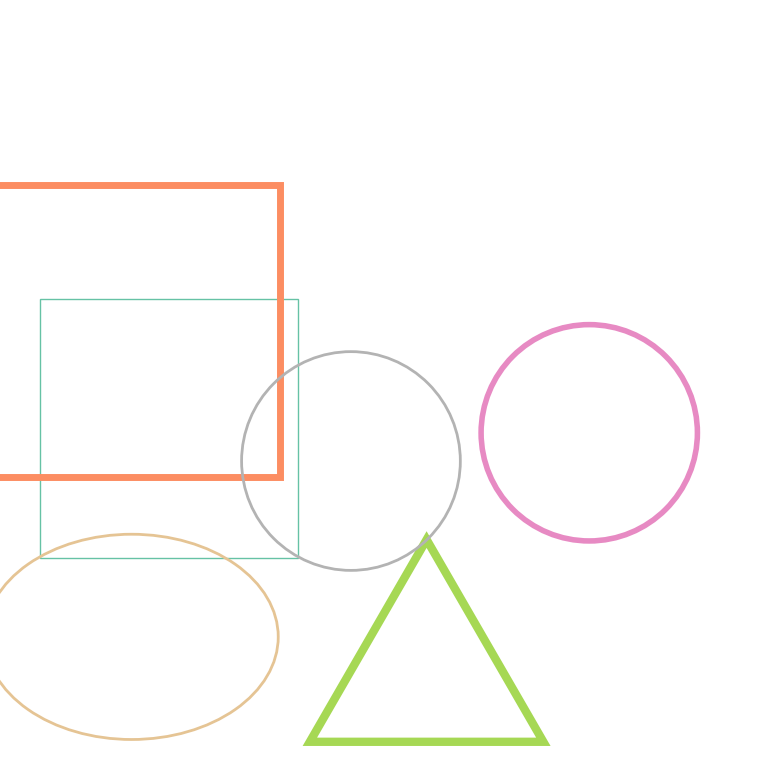[{"shape": "square", "thickness": 0.5, "radius": 0.84, "center": [0.219, 0.443]}, {"shape": "square", "thickness": 2.5, "radius": 0.95, "center": [0.174, 0.57]}, {"shape": "circle", "thickness": 2, "radius": 0.7, "center": [0.765, 0.438]}, {"shape": "triangle", "thickness": 3, "radius": 0.88, "center": [0.554, 0.124]}, {"shape": "oval", "thickness": 1, "radius": 0.95, "center": [0.171, 0.173]}, {"shape": "circle", "thickness": 1, "radius": 0.71, "center": [0.456, 0.401]}]